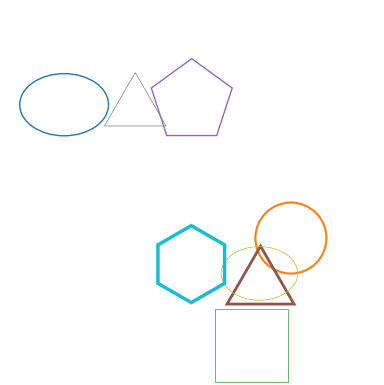[{"shape": "oval", "thickness": 1, "radius": 0.58, "center": [0.167, 0.728]}, {"shape": "circle", "thickness": 1.5, "radius": 0.46, "center": [0.756, 0.382]}, {"shape": "square", "thickness": 0.5, "radius": 0.48, "center": [0.654, 0.103]}, {"shape": "pentagon", "thickness": 1, "radius": 0.55, "center": [0.498, 0.737]}, {"shape": "triangle", "thickness": 2, "radius": 0.5, "center": [0.677, 0.26]}, {"shape": "triangle", "thickness": 0.5, "radius": 0.46, "center": [0.351, 0.719]}, {"shape": "oval", "thickness": 0.5, "radius": 0.5, "center": [0.674, 0.29]}, {"shape": "hexagon", "thickness": 2.5, "radius": 0.5, "center": [0.497, 0.314]}]